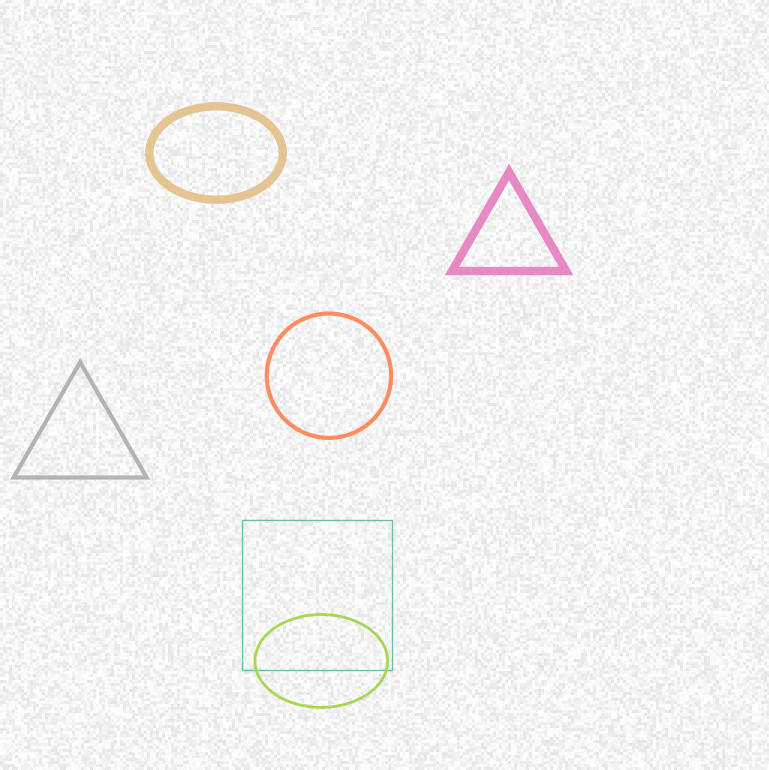[{"shape": "square", "thickness": 0.5, "radius": 0.49, "center": [0.411, 0.227]}, {"shape": "circle", "thickness": 1.5, "radius": 0.4, "center": [0.427, 0.512]}, {"shape": "triangle", "thickness": 3, "radius": 0.43, "center": [0.661, 0.691]}, {"shape": "oval", "thickness": 1, "radius": 0.43, "center": [0.417, 0.142]}, {"shape": "oval", "thickness": 3, "radius": 0.43, "center": [0.281, 0.801]}, {"shape": "triangle", "thickness": 1.5, "radius": 0.5, "center": [0.104, 0.43]}]